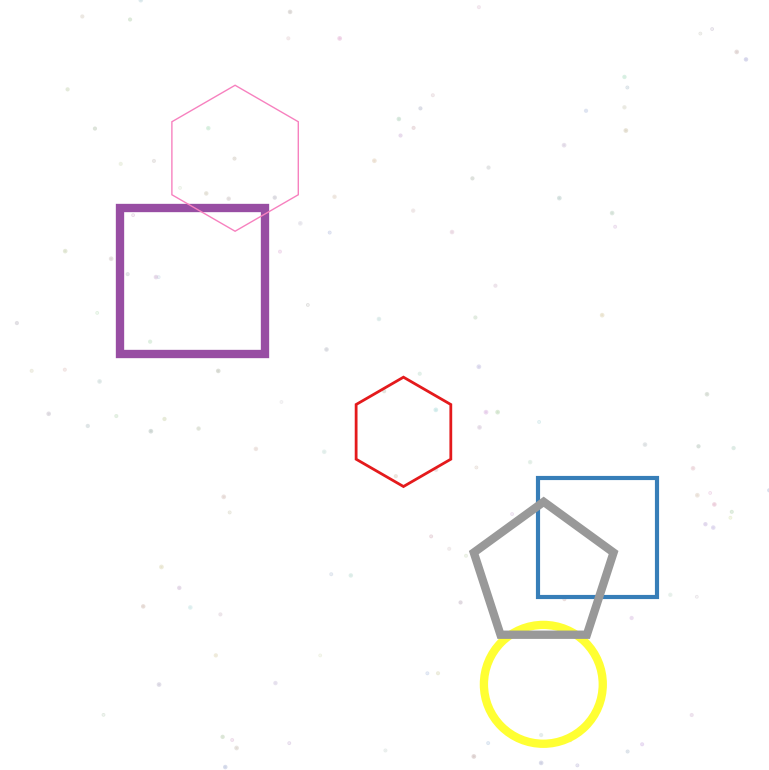[{"shape": "hexagon", "thickness": 1, "radius": 0.35, "center": [0.524, 0.439]}, {"shape": "square", "thickness": 1.5, "radius": 0.39, "center": [0.776, 0.302]}, {"shape": "square", "thickness": 3, "radius": 0.47, "center": [0.25, 0.635]}, {"shape": "circle", "thickness": 3, "radius": 0.39, "center": [0.706, 0.111]}, {"shape": "hexagon", "thickness": 0.5, "radius": 0.47, "center": [0.305, 0.794]}, {"shape": "pentagon", "thickness": 3, "radius": 0.48, "center": [0.706, 0.253]}]